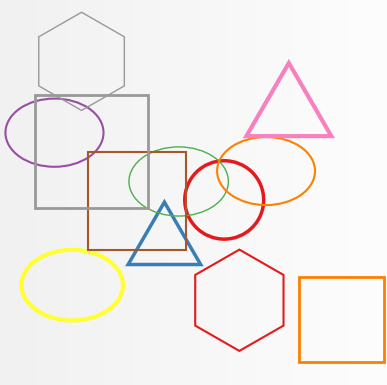[{"shape": "circle", "thickness": 2.5, "radius": 0.51, "center": [0.579, 0.481]}, {"shape": "hexagon", "thickness": 1.5, "radius": 0.66, "center": [0.618, 0.22]}, {"shape": "triangle", "thickness": 2.5, "radius": 0.54, "center": [0.424, 0.367]}, {"shape": "oval", "thickness": 1, "radius": 0.64, "center": [0.461, 0.529]}, {"shape": "oval", "thickness": 1.5, "radius": 0.63, "center": [0.141, 0.655]}, {"shape": "square", "thickness": 2, "radius": 0.55, "center": [0.881, 0.17]}, {"shape": "oval", "thickness": 1.5, "radius": 0.63, "center": [0.687, 0.556]}, {"shape": "oval", "thickness": 3, "radius": 0.66, "center": [0.186, 0.259]}, {"shape": "square", "thickness": 1.5, "radius": 0.64, "center": [0.354, 0.478]}, {"shape": "triangle", "thickness": 3, "radius": 0.63, "center": [0.745, 0.71]}, {"shape": "square", "thickness": 2, "radius": 0.73, "center": [0.236, 0.607]}, {"shape": "hexagon", "thickness": 1, "radius": 0.64, "center": [0.21, 0.841]}]